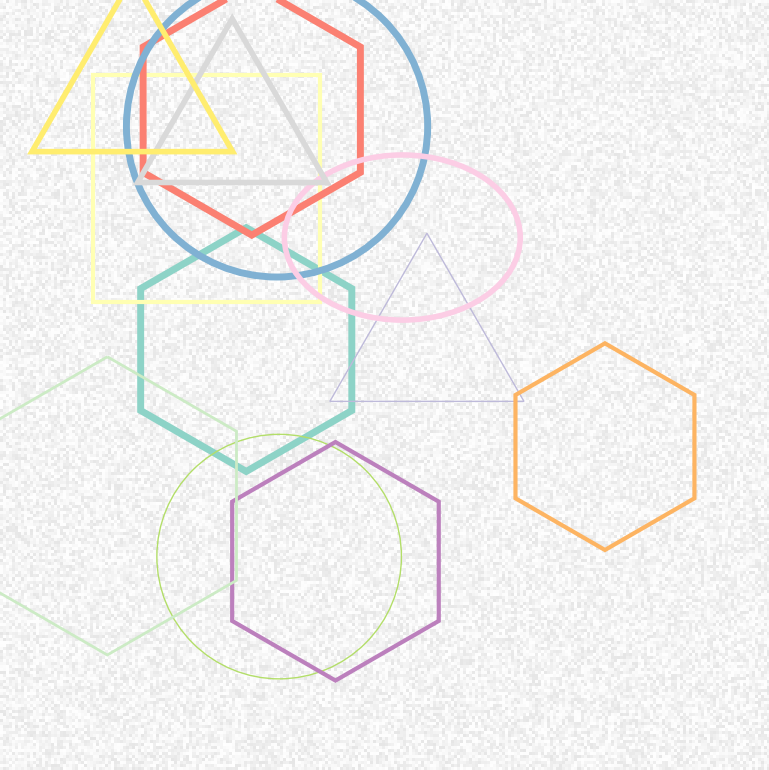[{"shape": "hexagon", "thickness": 2.5, "radius": 0.79, "center": [0.32, 0.546]}, {"shape": "square", "thickness": 1.5, "radius": 0.74, "center": [0.269, 0.755]}, {"shape": "triangle", "thickness": 0.5, "radius": 0.73, "center": [0.554, 0.552]}, {"shape": "hexagon", "thickness": 2.5, "radius": 0.81, "center": [0.327, 0.858]}, {"shape": "circle", "thickness": 2.5, "radius": 0.98, "center": [0.36, 0.836]}, {"shape": "hexagon", "thickness": 1.5, "radius": 0.67, "center": [0.786, 0.42]}, {"shape": "circle", "thickness": 0.5, "radius": 0.79, "center": [0.363, 0.277]}, {"shape": "oval", "thickness": 2, "radius": 0.77, "center": [0.522, 0.692]}, {"shape": "triangle", "thickness": 2, "radius": 0.71, "center": [0.302, 0.834]}, {"shape": "hexagon", "thickness": 1.5, "radius": 0.77, "center": [0.436, 0.271]}, {"shape": "hexagon", "thickness": 1, "radius": 0.97, "center": [0.139, 0.343]}, {"shape": "triangle", "thickness": 2, "radius": 0.75, "center": [0.172, 0.878]}]